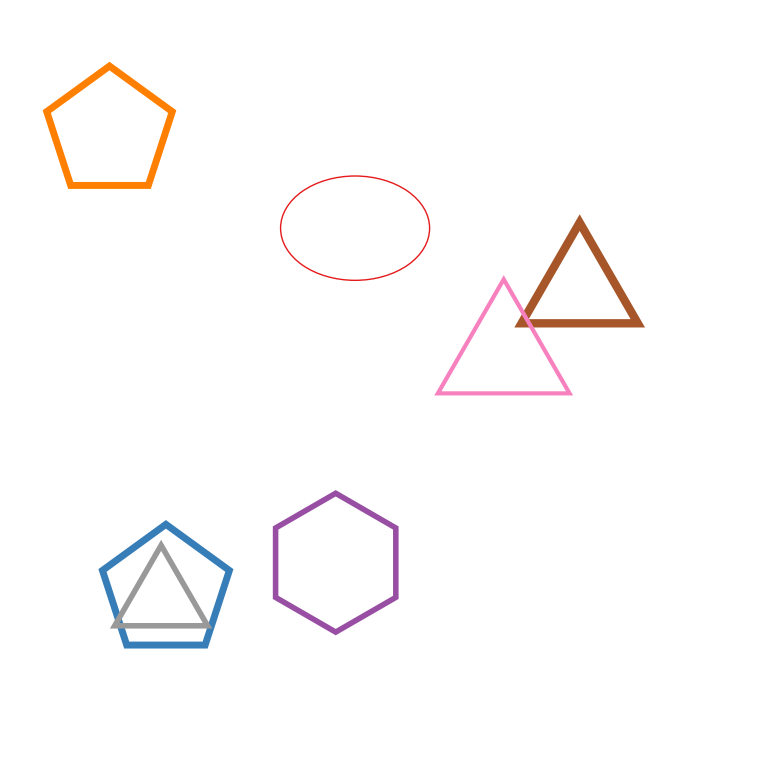[{"shape": "oval", "thickness": 0.5, "radius": 0.48, "center": [0.461, 0.704]}, {"shape": "pentagon", "thickness": 2.5, "radius": 0.43, "center": [0.215, 0.232]}, {"shape": "hexagon", "thickness": 2, "radius": 0.45, "center": [0.436, 0.269]}, {"shape": "pentagon", "thickness": 2.5, "radius": 0.43, "center": [0.142, 0.829]}, {"shape": "triangle", "thickness": 3, "radius": 0.44, "center": [0.753, 0.624]}, {"shape": "triangle", "thickness": 1.5, "radius": 0.49, "center": [0.654, 0.539]}, {"shape": "triangle", "thickness": 2, "radius": 0.35, "center": [0.209, 0.222]}]